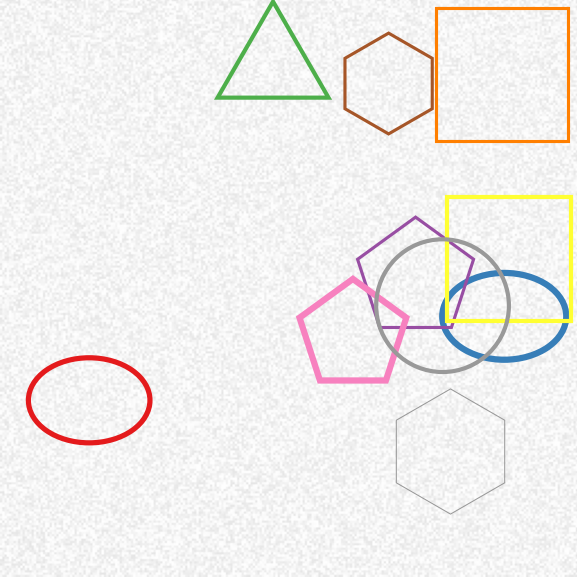[{"shape": "oval", "thickness": 2.5, "radius": 0.53, "center": [0.154, 0.306]}, {"shape": "oval", "thickness": 3, "radius": 0.54, "center": [0.873, 0.451]}, {"shape": "triangle", "thickness": 2, "radius": 0.55, "center": [0.473, 0.885]}, {"shape": "pentagon", "thickness": 1.5, "radius": 0.53, "center": [0.72, 0.518]}, {"shape": "square", "thickness": 1.5, "radius": 0.57, "center": [0.869, 0.87]}, {"shape": "square", "thickness": 2, "radius": 0.54, "center": [0.882, 0.551]}, {"shape": "hexagon", "thickness": 1.5, "radius": 0.44, "center": [0.673, 0.855]}, {"shape": "pentagon", "thickness": 3, "radius": 0.49, "center": [0.611, 0.419]}, {"shape": "circle", "thickness": 2, "radius": 0.57, "center": [0.766, 0.47]}, {"shape": "hexagon", "thickness": 0.5, "radius": 0.54, "center": [0.78, 0.217]}]